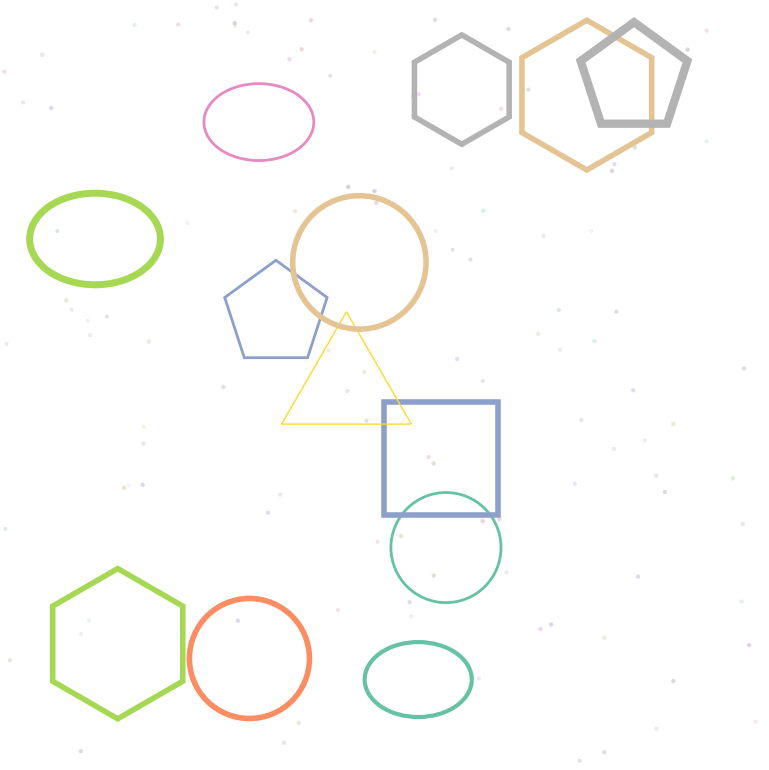[{"shape": "oval", "thickness": 1.5, "radius": 0.35, "center": [0.543, 0.117]}, {"shape": "circle", "thickness": 1, "radius": 0.36, "center": [0.579, 0.289]}, {"shape": "circle", "thickness": 2, "radius": 0.39, "center": [0.324, 0.145]}, {"shape": "square", "thickness": 2, "radius": 0.37, "center": [0.573, 0.405]}, {"shape": "pentagon", "thickness": 1, "radius": 0.35, "center": [0.358, 0.592]}, {"shape": "oval", "thickness": 1, "radius": 0.36, "center": [0.336, 0.841]}, {"shape": "oval", "thickness": 2.5, "radius": 0.42, "center": [0.123, 0.69]}, {"shape": "hexagon", "thickness": 2, "radius": 0.49, "center": [0.153, 0.164]}, {"shape": "triangle", "thickness": 0.5, "radius": 0.49, "center": [0.45, 0.498]}, {"shape": "hexagon", "thickness": 2, "radius": 0.49, "center": [0.762, 0.876]}, {"shape": "circle", "thickness": 2, "radius": 0.43, "center": [0.467, 0.659]}, {"shape": "hexagon", "thickness": 2, "radius": 0.36, "center": [0.6, 0.884]}, {"shape": "pentagon", "thickness": 3, "radius": 0.36, "center": [0.823, 0.898]}]